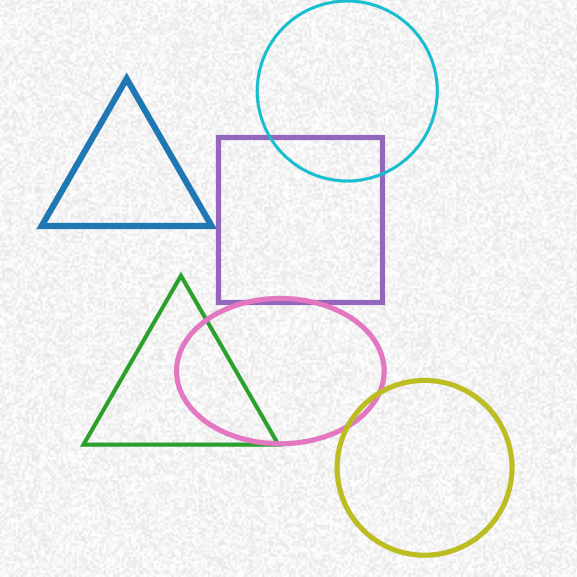[{"shape": "triangle", "thickness": 3, "radius": 0.85, "center": [0.219, 0.693]}, {"shape": "triangle", "thickness": 2, "radius": 0.97, "center": [0.313, 0.327]}, {"shape": "square", "thickness": 2.5, "radius": 0.71, "center": [0.52, 0.619]}, {"shape": "oval", "thickness": 2.5, "radius": 0.9, "center": [0.485, 0.357]}, {"shape": "circle", "thickness": 2.5, "radius": 0.76, "center": [0.735, 0.189]}, {"shape": "circle", "thickness": 1.5, "radius": 0.78, "center": [0.601, 0.842]}]